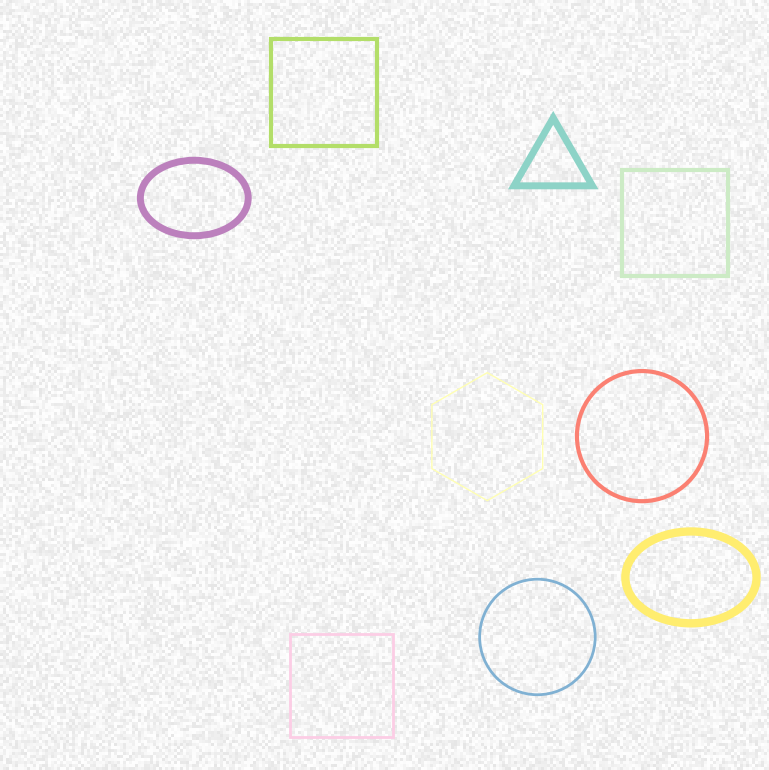[{"shape": "triangle", "thickness": 2.5, "radius": 0.29, "center": [0.718, 0.788]}, {"shape": "hexagon", "thickness": 0.5, "radius": 0.42, "center": [0.633, 0.433]}, {"shape": "circle", "thickness": 1.5, "radius": 0.42, "center": [0.834, 0.434]}, {"shape": "circle", "thickness": 1, "radius": 0.38, "center": [0.698, 0.173]}, {"shape": "square", "thickness": 1.5, "radius": 0.34, "center": [0.421, 0.88]}, {"shape": "square", "thickness": 1, "radius": 0.34, "center": [0.443, 0.11]}, {"shape": "oval", "thickness": 2.5, "radius": 0.35, "center": [0.252, 0.743]}, {"shape": "square", "thickness": 1.5, "radius": 0.34, "center": [0.877, 0.711]}, {"shape": "oval", "thickness": 3, "radius": 0.43, "center": [0.897, 0.25]}]